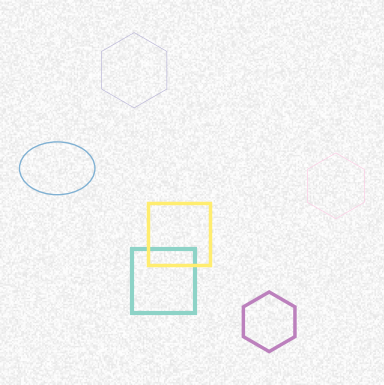[{"shape": "square", "thickness": 3, "radius": 0.41, "center": [0.426, 0.27]}, {"shape": "hexagon", "thickness": 0.5, "radius": 0.49, "center": [0.349, 0.818]}, {"shape": "oval", "thickness": 1, "radius": 0.49, "center": [0.149, 0.563]}, {"shape": "hexagon", "thickness": 0.5, "radius": 0.43, "center": [0.872, 0.517]}, {"shape": "hexagon", "thickness": 2.5, "radius": 0.39, "center": [0.699, 0.164]}, {"shape": "square", "thickness": 2.5, "radius": 0.4, "center": [0.465, 0.393]}]